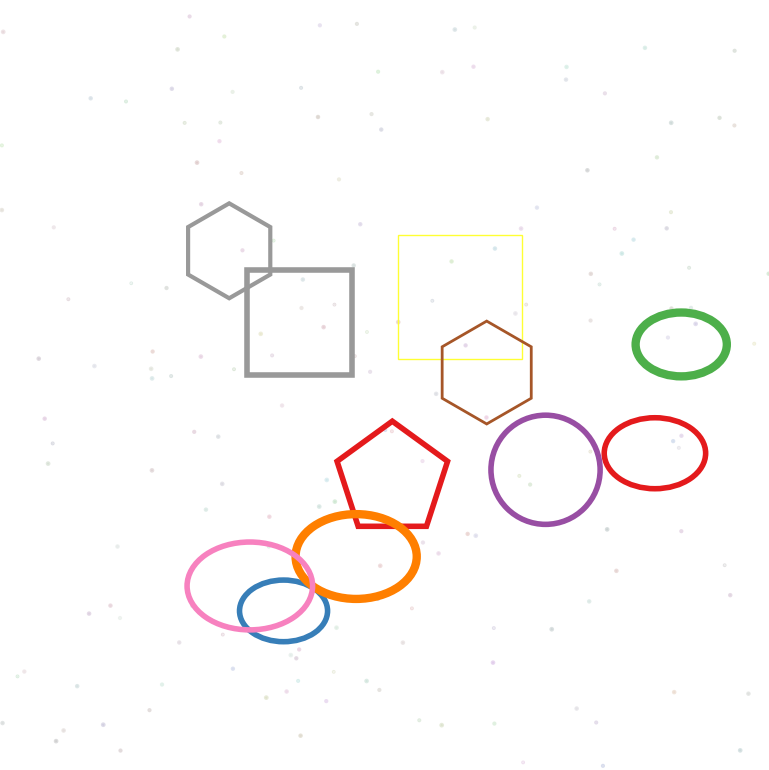[{"shape": "oval", "thickness": 2, "radius": 0.33, "center": [0.851, 0.411]}, {"shape": "pentagon", "thickness": 2, "radius": 0.38, "center": [0.509, 0.378]}, {"shape": "oval", "thickness": 2, "radius": 0.29, "center": [0.368, 0.207]}, {"shape": "oval", "thickness": 3, "radius": 0.3, "center": [0.885, 0.553]}, {"shape": "circle", "thickness": 2, "radius": 0.35, "center": [0.708, 0.39]}, {"shape": "oval", "thickness": 3, "radius": 0.39, "center": [0.463, 0.277]}, {"shape": "square", "thickness": 0.5, "radius": 0.4, "center": [0.598, 0.615]}, {"shape": "hexagon", "thickness": 1, "radius": 0.33, "center": [0.632, 0.516]}, {"shape": "oval", "thickness": 2, "radius": 0.41, "center": [0.324, 0.239]}, {"shape": "square", "thickness": 2, "radius": 0.34, "center": [0.389, 0.581]}, {"shape": "hexagon", "thickness": 1.5, "radius": 0.31, "center": [0.298, 0.674]}]